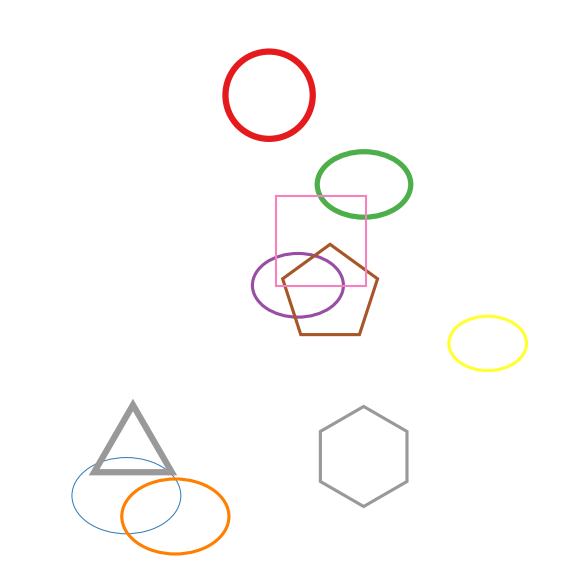[{"shape": "circle", "thickness": 3, "radius": 0.38, "center": [0.466, 0.834]}, {"shape": "oval", "thickness": 0.5, "radius": 0.47, "center": [0.219, 0.141]}, {"shape": "oval", "thickness": 2.5, "radius": 0.4, "center": [0.63, 0.68]}, {"shape": "oval", "thickness": 1.5, "radius": 0.39, "center": [0.516, 0.505]}, {"shape": "oval", "thickness": 1.5, "radius": 0.46, "center": [0.304, 0.105]}, {"shape": "oval", "thickness": 1.5, "radius": 0.34, "center": [0.844, 0.404]}, {"shape": "pentagon", "thickness": 1.5, "radius": 0.43, "center": [0.572, 0.49]}, {"shape": "square", "thickness": 1, "radius": 0.39, "center": [0.556, 0.582]}, {"shape": "triangle", "thickness": 3, "radius": 0.39, "center": [0.23, 0.22]}, {"shape": "hexagon", "thickness": 1.5, "radius": 0.43, "center": [0.63, 0.209]}]